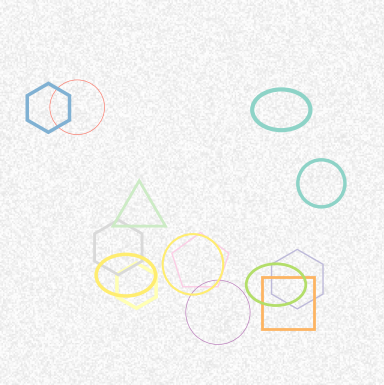[{"shape": "oval", "thickness": 3, "radius": 0.38, "center": [0.731, 0.715]}, {"shape": "circle", "thickness": 2.5, "radius": 0.31, "center": [0.835, 0.524]}, {"shape": "hexagon", "thickness": 2.5, "radius": 0.29, "center": [0.355, 0.258]}, {"shape": "hexagon", "thickness": 1, "radius": 0.39, "center": [0.772, 0.275]}, {"shape": "circle", "thickness": 0.5, "radius": 0.36, "center": [0.201, 0.721]}, {"shape": "hexagon", "thickness": 2.5, "radius": 0.32, "center": [0.126, 0.72]}, {"shape": "square", "thickness": 2, "radius": 0.34, "center": [0.748, 0.214]}, {"shape": "oval", "thickness": 2, "radius": 0.39, "center": [0.717, 0.261]}, {"shape": "pentagon", "thickness": 1, "radius": 0.39, "center": [0.52, 0.318]}, {"shape": "hexagon", "thickness": 2, "radius": 0.36, "center": [0.307, 0.357]}, {"shape": "circle", "thickness": 0.5, "radius": 0.42, "center": [0.566, 0.189]}, {"shape": "triangle", "thickness": 2, "radius": 0.39, "center": [0.362, 0.452]}, {"shape": "oval", "thickness": 2.5, "radius": 0.39, "center": [0.327, 0.285]}, {"shape": "circle", "thickness": 1.5, "radius": 0.39, "center": [0.501, 0.313]}]